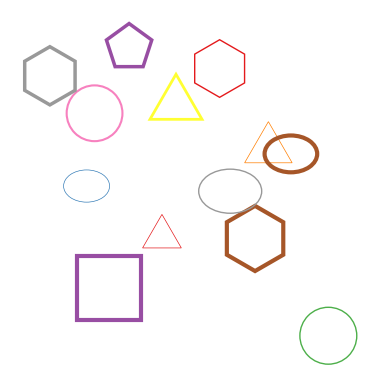[{"shape": "hexagon", "thickness": 1, "radius": 0.37, "center": [0.57, 0.822]}, {"shape": "triangle", "thickness": 0.5, "radius": 0.29, "center": [0.421, 0.385]}, {"shape": "oval", "thickness": 0.5, "radius": 0.3, "center": [0.225, 0.517]}, {"shape": "circle", "thickness": 1, "radius": 0.37, "center": [0.853, 0.128]}, {"shape": "square", "thickness": 3, "radius": 0.42, "center": [0.284, 0.253]}, {"shape": "pentagon", "thickness": 2.5, "radius": 0.31, "center": [0.335, 0.877]}, {"shape": "triangle", "thickness": 0.5, "radius": 0.36, "center": [0.697, 0.613]}, {"shape": "triangle", "thickness": 2, "radius": 0.39, "center": [0.457, 0.729]}, {"shape": "oval", "thickness": 3, "radius": 0.34, "center": [0.756, 0.6]}, {"shape": "hexagon", "thickness": 3, "radius": 0.42, "center": [0.663, 0.381]}, {"shape": "circle", "thickness": 1.5, "radius": 0.36, "center": [0.246, 0.706]}, {"shape": "hexagon", "thickness": 2.5, "radius": 0.38, "center": [0.13, 0.803]}, {"shape": "oval", "thickness": 1, "radius": 0.41, "center": [0.598, 0.503]}]